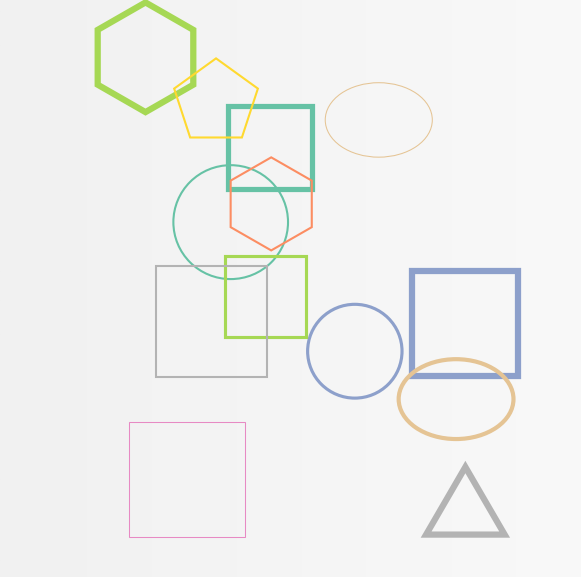[{"shape": "circle", "thickness": 1, "radius": 0.49, "center": [0.397, 0.614]}, {"shape": "square", "thickness": 2.5, "radius": 0.36, "center": [0.465, 0.744]}, {"shape": "hexagon", "thickness": 1, "radius": 0.4, "center": [0.467, 0.646]}, {"shape": "square", "thickness": 3, "radius": 0.45, "center": [0.8, 0.439]}, {"shape": "circle", "thickness": 1.5, "radius": 0.41, "center": [0.61, 0.391]}, {"shape": "square", "thickness": 0.5, "radius": 0.5, "center": [0.322, 0.169]}, {"shape": "square", "thickness": 1.5, "radius": 0.35, "center": [0.457, 0.486]}, {"shape": "hexagon", "thickness": 3, "radius": 0.47, "center": [0.25, 0.9]}, {"shape": "pentagon", "thickness": 1, "radius": 0.38, "center": [0.372, 0.822]}, {"shape": "oval", "thickness": 2, "radius": 0.49, "center": [0.785, 0.308]}, {"shape": "oval", "thickness": 0.5, "radius": 0.46, "center": [0.652, 0.791]}, {"shape": "triangle", "thickness": 3, "radius": 0.39, "center": [0.801, 0.112]}, {"shape": "square", "thickness": 1, "radius": 0.48, "center": [0.364, 0.443]}]